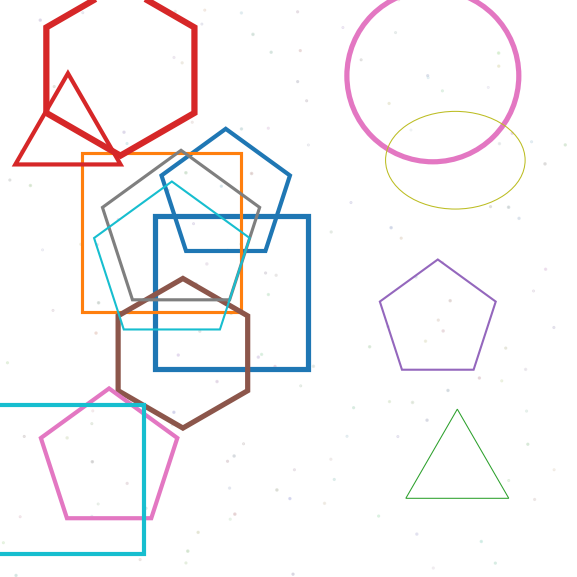[{"shape": "square", "thickness": 2.5, "radius": 0.66, "center": [0.401, 0.492]}, {"shape": "pentagon", "thickness": 2, "radius": 0.58, "center": [0.391, 0.659]}, {"shape": "square", "thickness": 1.5, "radius": 0.69, "center": [0.279, 0.596]}, {"shape": "triangle", "thickness": 0.5, "radius": 0.51, "center": [0.792, 0.188]}, {"shape": "triangle", "thickness": 2, "radius": 0.53, "center": [0.118, 0.767]}, {"shape": "hexagon", "thickness": 3, "radius": 0.74, "center": [0.208, 0.878]}, {"shape": "pentagon", "thickness": 1, "radius": 0.53, "center": [0.758, 0.444]}, {"shape": "hexagon", "thickness": 2.5, "radius": 0.65, "center": [0.317, 0.387]}, {"shape": "pentagon", "thickness": 2, "radius": 0.62, "center": [0.189, 0.202]}, {"shape": "circle", "thickness": 2.5, "radius": 0.74, "center": [0.75, 0.868]}, {"shape": "pentagon", "thickness": 1.5, "radius": 0.72, "center": [0.314, 0.596]}, {"shape": "oval", "thickness": 0.5, "radius": 0.6, "center": [0.788, 0.722]}, {"shape": "square", "thickness": 2, "radius": 0.64, "center": [0.121, 0.169]}, {"shape": "pentagon", "thickness": 1, "radius": 0.71, "center": [0.298, 0.543]}]